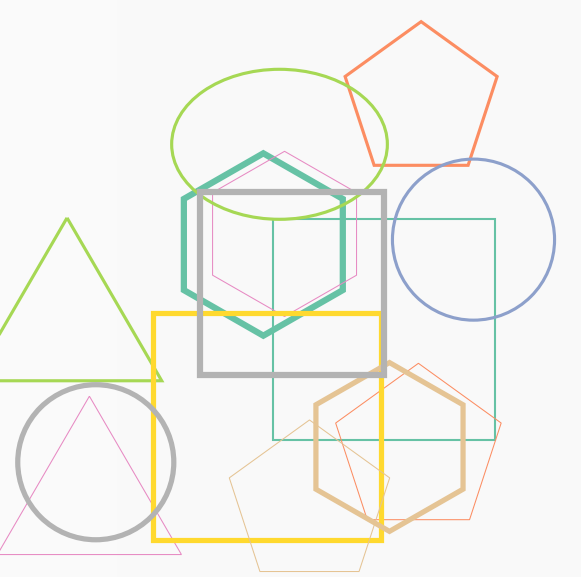[{"shape": "square", "thickness": 1, "radius": 0.96, "center": [0.661, 0.429]}, {"shape": "hexagon", "thickness": 3, "radius": 0.79, "center": [0.453, 0.576]}, {"shape": "pentagon", "thickness": 0.5, "radius": 0.75, "center": [0.72, 0.22]}, {"shape": "pentagon", "thickness": 1.5, "radius": 0.69, "center": [0.725, 0.824]}, {"shape": "circle", "thickness": 1.5, "radius": 0.7, "center": [0.815, 0.584]}, {"shape": "triangle", "thickness": 0.5, "radius": 0.91, "center": [0.154, 0.13]}, {"shape": "hexagon", "thickness": 0.5, "radius": 0.72, "center": [0.49, 0.594]}, {"shape": "triangle", "thickness": 1.5, "radius": 0.94, "center": [0.115, 0.434]}, {"shape": "oval", "thickness": 1.5, "radius": 0.93, "center": [0.481, 0.749]}, {"shape": "square", "thickness": 2.5, "radius": 0.98, "center": [0.459, 0.26]}, {"shape": "hexagon", "thickness": 2.5, "radius": 0.73, "center": [0.67, 0.225]}, {"shape": "pentagon", "thickness": 0.5, "radius": 0.73, "center": [0.532, 0.127]}, {"shape": "circle", "thickness": 2.5, "radius": 0.67, "center": [0.165, 0.199]}, {"shape": "square", "thickness": 3, "radius": 0.79, "center": [0.503, 0.508]}]